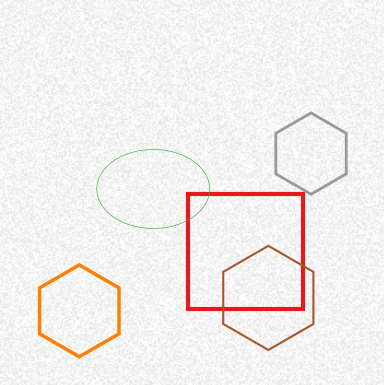[{"shape": "square", "thickness": 3, "radius": 0.75, "center": [0.638, 0.346]}, {"shape": "oval", "thickness": 0.5, "radius": 0.73, "center": [0.398, 0.509]}, {"shape": "hexagon", "thickness": 2.5, "radius": 0.6, "center": [0.206, 0.193]}, {"shape": "hexagon", "thickness": 1.5, "radius": 0.68, "center": [0.697, 0.226]}, {"shape": "hexagon", "thickness": 2, "radius": 0.53, "center": [0.808, 0.601]}]